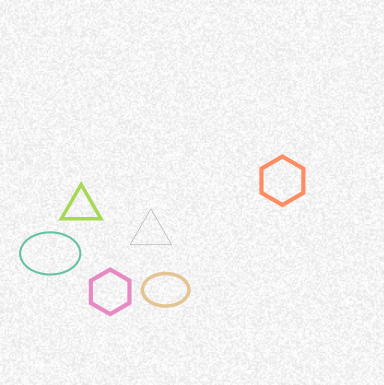[{"shape": "oval", "thickness": 1.5, "radius": 0.39, "center": [0.13, 0.342]}, {"shape": "hexagon", "thickness": 3, "radius": 0.31, "center": [0.734, 0.531]}, {"shape": "hexagon", "thickness": 3, "radius": 0.29, "center": [0.286, 0.242]}, {"shape": "triangle", "thickness": 2.5, "radius": 0.3, "center": [0.211, 0.462]}, {"shape": "oval", "thickness": 2.5, "radius": 0.3, "center": [0.43, 0.247]}, {"shape": "triangle", "thickness": 0.5, "radius": 0.31, "center": [0.392, 0.395]}]